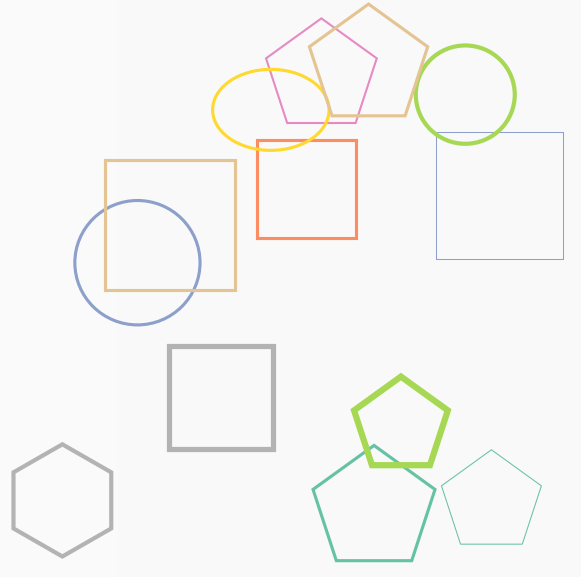[{"shape": "pentagon", "thickness": 0.5, "radius": 0.45, "center": [0.845, 0.13]}, {"shape": "pentagon", "thickness": 1.5, "radius": 0.55, "center": [0.643, 0.118]}, {"shape": "square", "thickness": 1.5, "radius": 0.42, "center": [0.527, 0.672]}, {"shape": "circle", "thickness": 1.5, "radius": 0.54, "center": [0.236, 0.544]}, {"shape": "square", "thickness": 0.5, "radius": 0.55, "center": [0.859, 0.66]}, {"shape": "pentagon", "thickness": 1, "radius": 0.5, "center": [0.553, 0.867]}, {"shape": "pentagon", "thickness": 3, "radius": 0.42, "center": [0.69, 0.262]}, {"shape": "circle", "thickness": 2, "radius": 0.43, "center": [0.8, 0.835]}, {"shape": "oval", "thickness": 1.5, "radius": 0.5, "center": [0.466, 0.809]}, {"shape": "square", "thickness": 1.5, "radius": 0.56, "center": [0.293, 0.61]}, {"shape": "pentagon", "thickness": 1.5, "radius": 0.53, "center": [0.634, 0.885]}, {"shape": "hexagon", "thickness": 2, "radius": 0.49, "center": [0.107, 0.133]}, {"shape": "square", "thickness": 2.5, "radius": 0.45, "center": [0.38, 0.311]}]